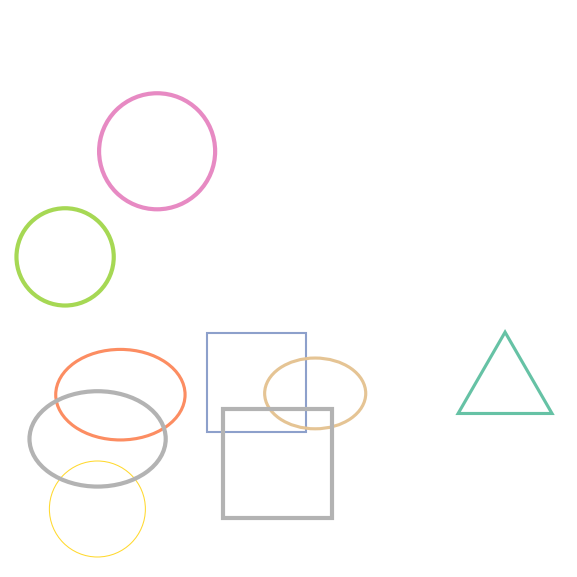[{"shape": "triangle", "thickness": 1.5, "radius": 0.47, "center": [0.875, 0.33]}, {"shape": "oval", "thickness": 1.5, "radius": 0.56, "center": [0.208, 0.316]}, {"shape": "square", "thickness": 1, "radius": 0.43, "center": [0.445, 0.337]}, {"shape": "circle", "thickness": 2, "radius": 0.5, "center": [0.272, 0.737]}, {"shape": "circle", "thickness": 2, "radius": 0.42, "center": [0.113, 0.554]}, {"shape": "circle", "thickness": 0.5, "radius": 0.42, "center": [0.169, 0.118]}, {"shape": "oval", "thickness": 1.5, "radius": 0.44, "center": [0.546, 0.318]}, {"shape": "oval", "thickness": 2, "radius": 0.59, "center": [0.169, 0.239]}, {"shape": "square", "thickness": 2, "radius": 0.47, "center": [0.481, 0.197]}]